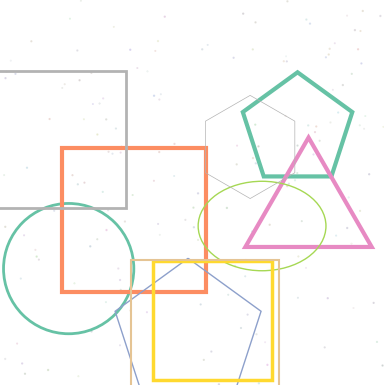[{"shape": "circle", "thickness": 2, "radius": 0.85, "center": [0.178, 0.302]}, {"shape": "pentagon", "thickness": 3, "radius": 0.75, "center": [0.773, 0.663]}, {"shape": "square", "thickness": 3, "radius": 0.94, "center": [0.348, 0.428]}, {"shape": "pentagon", "thickness": 1, "radius": 1.0, "center": [0.489, 0.13]}, {"shape": "triangle", "thickness": 3, "radius": 0.95, "center": [0.801, 0.453]}, {"shape": "oval", "thickness": 1, "radius": 0.83, "center": [0.681, 0.413]}, {"shape": "square", "thickness": 2.5, "radius": 0.77, "center": [0.551, 0.167]}, {"shape": "square", "thickness": 1.5, "radius": 0.96, "center": [0.533, 0.132]}, {"shape": "hexagon", "thickness": 0.5, "radius": 0.67, "center": [0.65, 0.618]}, {"shape": "square", "thickness": 2, "radius": 0.89, "center": [0.149, 0.638]}]